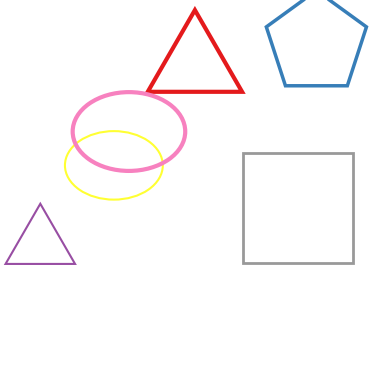[{"shape": "triangle", "thickness": 3, "radius": 0.71, "center": [0.506, 0.832]}, {"shape": "pentagon", "thickness": 2.5, "radius": 0.68, "center": [0.822, 0.888]}, {"shape": "triangle", "thickness": 1.5, "radius": 0.52, "center": [0.105, 0.367]}, {"shape": "oval", "thickness": 1.5, "radius": 0.64, "center": [0.296, 0.57]}, {"shape": "oval", "thickness": 3, "radius": 0.73, "center": [0.335, 0.658]}, {"shape": "square", "thickness": 2, "radius": 0.72, "center": [0.774, 0.46]}]